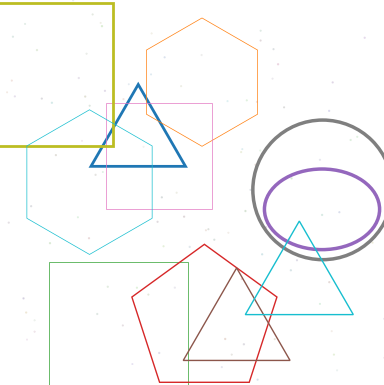[{"shape": "triangle", "thickness": 2, "radius": 0.71, "center": [0.359, 0.639]}, {"shape": "hexagon", "thickness": 0.5, "radius": 0.83, "center": [0.525, 0.787]}, {"shape": "square", "thickness": 0.5, "radius": 0.9, "center": [0.307, 0.138]}, {"shape": "pentagon", "thickness": 1, "radius": 0.99, "center": [0.531, 0.167]}, {"shape": "oval", "thickness": 2.5, "radius": 0.75, "center": [0.836, 0.456]}, {"shape": "triangle", "thickness": 1, "radius": 0.8, "center": [0.615, 0.144]}, {"shape": "square", "thickness": 0.5, "radius": 0.69, "center": [0.412, 0.595]}, {"shape": "circle", "thickness": 2.5, "radius": 0.91, "center": [0.838, 0.507]}, {"shape": "square", "thickness": 2, "radius": 0.92, "center": [0.109, 0.807]}, {"shape": "triangle", "thickness": 1, "radius": 0.81, "center": [0.777, 0.264]}, {"shape": "hexagon", "thickness": 0.5, "radius": 0.94, "center": [0.232, 0.527]}]